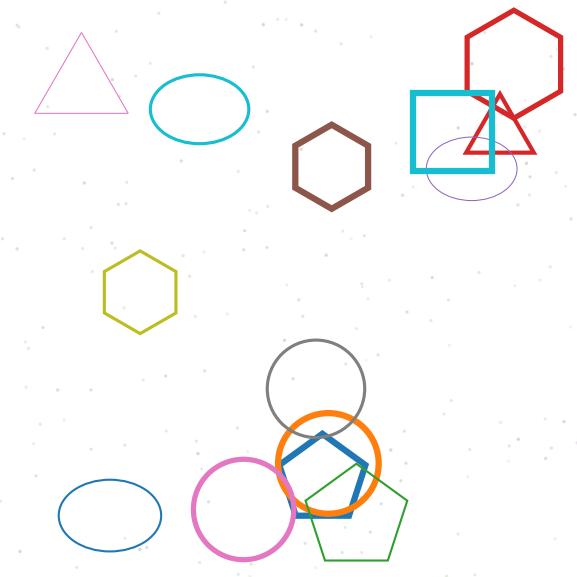[{"shape": "oval", "thickness": 1, "radius": 0.44, "center": [0.19, 0.106]}, {"shape": "pentagon", "thickness": 3, "radius": 0.39, "center": [0.558, 0.17]}, {"shape": "circle", "thickness": 3, "radius": 0.44, "center": [0.569, 0.197]}, {"shape": "pentagon", "thickness": 1, "radius": 0.46, "center": [0.617, 0.103]}, {"shape": "triangle", "thickness": 2, "radius": 0.34, "center": [0.866, 0.769]}, {"shape": "hexagon", "thickness": 2.5, "radius": 0.47, "center": [0.89, 0.888]}, {"shape": "oval", "thickness": 0.5, "radius": 0.39, "center": [0.817, 0.707]}, {"shape": "hexagon", "thickness": 3, "radius": 0.36, "center": [0.574, 0.71]}, {"shape": "triangle", "thickness": 0.5, "radius": 0.47, "center": [0.141, 0.85]}, {"shape": "circle", "thickness": 2.5, "radius": 0.43, "center": [0.422, 0.117]}, {"shape": "circle", "thickness": 1.5, "radius": 0.42, "center": [0.547, 0.326]}, {"shape": "hexagon", "thickness": 1.5, "radius": 0.36, "center": [0.243, 0.493]}, {"shape": "square", "thickness": 3, "radius": 0.34, "center": [0.783, 0.771]}, {"shape": "oval", "thickness": 1.5, "radius": 0.43, "center": [0.346, 0.81]}]